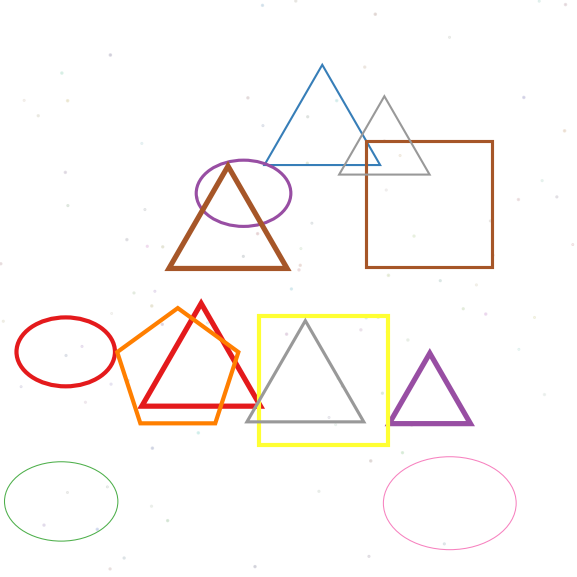[{"shape": "triangle", "thickness": 2.5, "radius": 0.59, "center": [0.348, 0.355]}, {"shape": "oval", "thickness": 2, "radius": 0.43, "center": [0.114, 0.39]}, {"shape": "triangle", "thickness": 1, "radius": 0.58, "center": [0.558, 0.771]}, {"shape": "oval", "thickness": 0.5, "radius": 0.49, "center": [0.106, 0.131]}, {"shape": "triangle", "thickness": 2.5, "radius": 0.41, "center": [0.744, 0.306]}, {"shape": "oval", "thickness": 1.5, "radius": 0.41, "center": [0.422, 0.664]}, {"shape": "pentagon", "thickness": 2, "radius": 0.55, "center": [0.308, 0.355]}, {"shape": "square", "thickness": 2, "radius": 0.56, "center": [0.56, 0.34]}, {"shape": "square", "thickness": 1.5, "radius": 0.54, "center": [0.743, 0.646]}, {"shape": "triangle", "thickness": 2.5, "radius": 0.59, "center": [0.395, 0.593]}, {"shape": "oval", "thickness": 0.5, "radius": 0.57, "center": [0.779, 0.128]}, {"shape": "triangle", "thickness": 1, "radius": 0.45, "center": [0.666, 0.742]}, {"shape": "triangle", "thickness": 1.5, "radius": 0.58, "center": [0.529, 0.327]}]